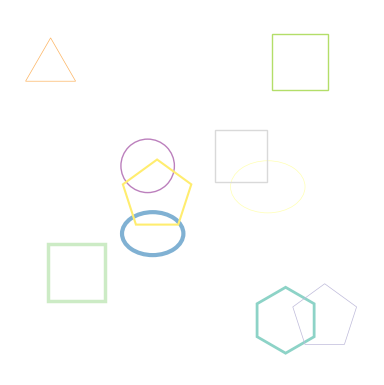[{"shape": "hexagon", "thickness": 2, "radius": 0.43, "center": [0.742, 0.168]}, {"shape": "oval", "thickness": 0.5, "radius": 0.48, "center": [0.696, 0.515]}, {"shape": "pentagon", "thickness": 0.5, "radius": 0.44, "center": [0.843, 0.176]}, {"shape": "oval", "thickness": 3, "radius": 0.4, "center": [0.397, 0.393]}, {"shape": "triangle", "thickness": 0.5, "radius": 0.38, "center": [0.131, 0.827]}, {"shape": "square", "thickness": 1, "radius": 0.36, "center": [0.78, 0.84]}, {"shape": "square", "thickness": 1, "radius": 0.34, "center": [0.625, 0.595]}, {"shape": "circle", "thickness": 1, "radius": 0.35, "center": [0.384, 0.569]}, {"shape": "square", "thickness": 2.5, "radius": 0.37, "center": [0.2, 0.292]}, {"shape": "pentagon", "thickness": 1.5, "radius": 0.47, "center": [0.408, 0.492]}]